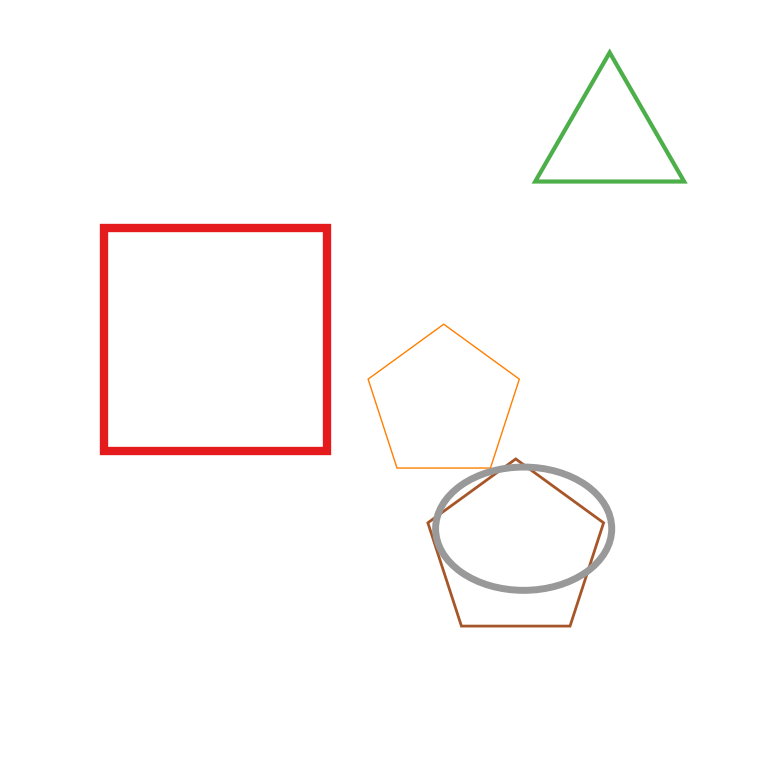[{"shape": "square", "thickness": 3, "radius": 0.72, "center": [0.279, 0.559]}, {"shape": "triangle", "thickness": 1.5, "radius": 0.56, "center": [0.792, 0.82]}, {"shape": "pentagon", "thickness": 0.5, "radius": 0.52, "center": [0.576, 0.476]}, {"shape": "pentagon", "thickness": 1, "radius": 0.6, "center": [0.67, 0.284]}, {"shape": "oval", "thickness": 2.5, "radius": 0.57, "center": [0.68, 0.313]}]